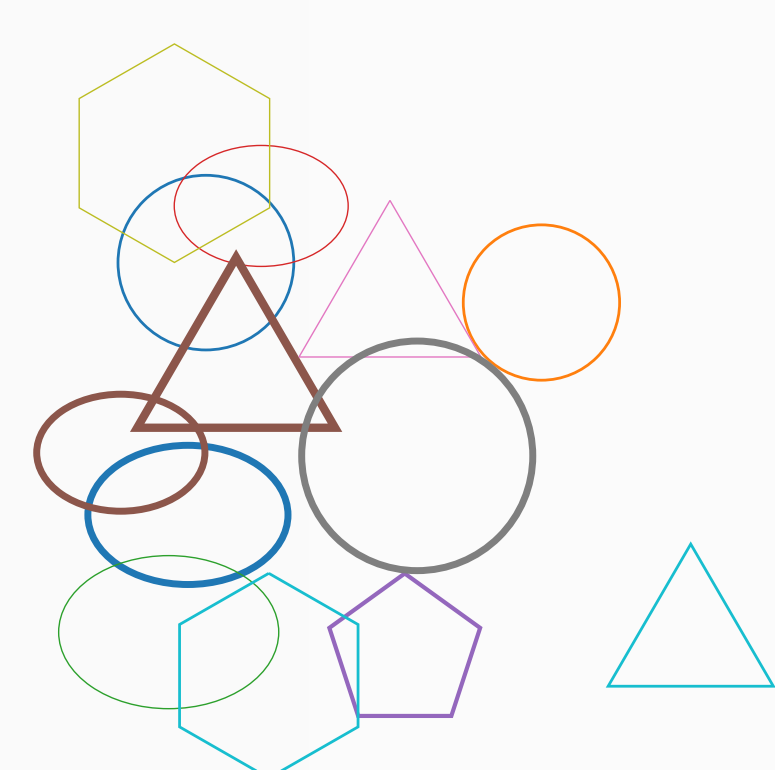[{"shape": "oval", "thickness": 2.5, "radius": 0.65, "center": [0.242, 0.331]}, {"shape": "circle", "thickness": 1, "radius": 0.57, "center": [0.266, 0.659]}, {"shape": "circle", "thickness": 1, "radius": 0.5, "center": [0.699, 0.607]}, {"shape": "oval", "thickness": 0.5, "radius": 0.71, "center": [0.218, 0.179]}, {"shape": "oval", "thickness": 0.5, "radius": 0.56, "center": [0.337, 0.733]}, {"shape": "pentagon", "thickness": 1.5, "radius": 0.51, "center": [0.522, 0.153]}, {"shape": "oval", "thickness": 2.5, "radius": 0.54, "center": [0.156, 0.412]}, {"shape": "triangle", "thickness": 3, "radius": 0.74, "center": [0.305, 0.518]}, {"shape": "triangle", "thickness": 0.5, "radius": 0.68, "center": [0.503, 0.604]}, {"shape": "circle", "thickness": 2.5, "radius": 0.75, "center": [0.538, 0.408]}, {"shape": "hexagon", "thickness": 0.5, "radius": 0.71, "center": [0.225, 0.801]}, {"shape": "triangle", "thickness": 1, "radius": 0.62, "center": [0.891, 0.17]}, {"shape": "hexagon", "thickness": 1, "radius": 0.66, "center": [0.347, 0.122]}]